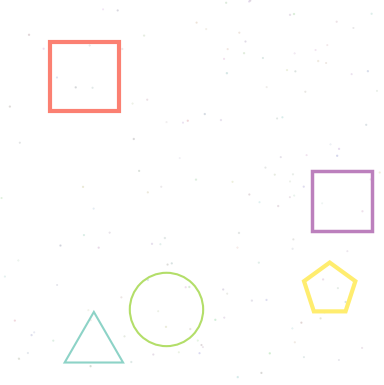[{"shape": "triangle", "thickness": 1.5, "radius": 0.44, "center": [0.244, 0.102]}, {"shape": "square", "thickness": 3, "radius": 0.45, "center": [0.22, 0.802]}, {"shape": "circle", "thickness": 1.5, "radius": 0.48, "center": [0.432, 0.196]}, {"shape": "square", "thickness": 2.5, "radius": 0.39, "center": [0.889, 0.477]}, {"shape": "pentagon", "thickness": 3, "radius": 0.35, "center": [0.856, 0.248]}]